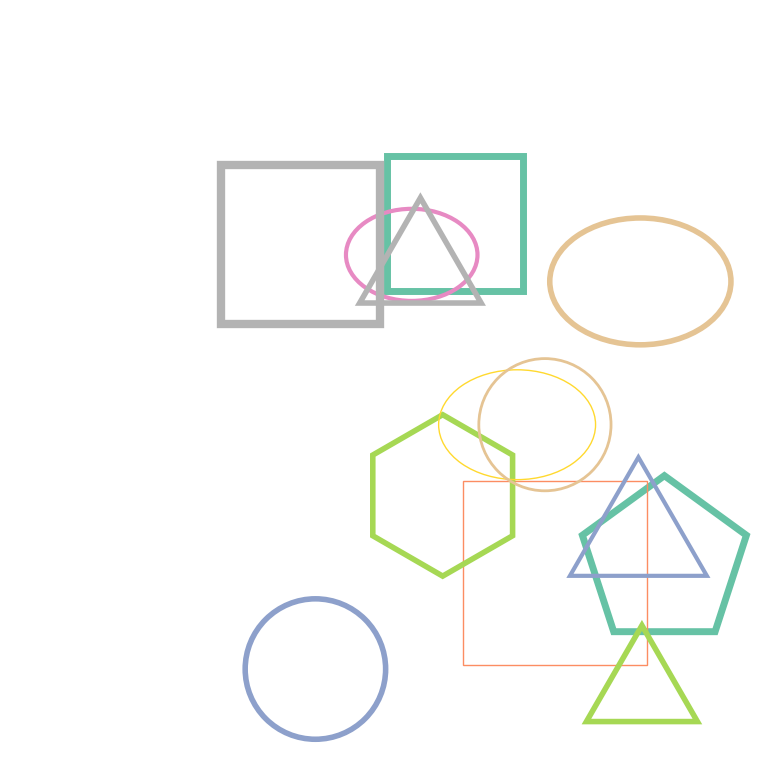[{"shape": "square", "thickness": 2.5, "radius": 0.44, "center": [0.591, 0.71]}, {"shape": "pentagon", "thickness": 2.5, "radius": 0.56, "center": [0.863, 0.27]}, {"shape": "square", "thickness": 0.5, "radius": 0.6, "center": [0.721, 0.256]}, {"shape": "triangle", "thickness": 1.5, "radius": 0.51, "center": [0.829, 0.304]}, {"shape": "circle", "thickness": 2, "radius": 0.46, "center": [0.41, 0.131]}, {"shape": "oval", "thickness": 1.5, "radius": 0.43, "center": [0.535, 0.669]}, {"shape": "triangle", "thickness": 2, "radius": 0.42, "center": [0.834, 0.105]}, {"shape": "hexagon", "thickness": 2, "radius": 0.52, "center": [0.575, 0.357]}, {"shape": "oval", "thickness": 0.5, "radius": 0.51, "center": [0.672, 0.448]}, {"shape": "oval", "thickness": 2, "radius": 0.59, "center": [0.832, 0.635]}, {"shape": "circle", "thickness": 1, "radius": 0.43, "center": [0.708, 0.448]}, {"shape": "square", "thickness": 3, "radius": 0.52, "center": [0.39, 0.682]}, {"shape": "triangle", "thickness": 2, "radius": 0.46, "center": [0.546, 0.652]}]